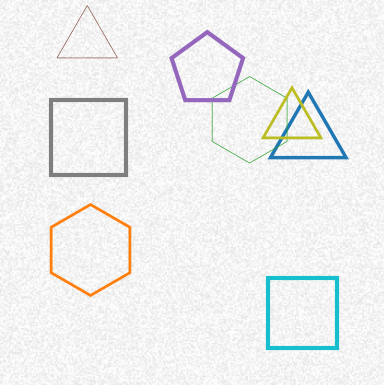[{"shape": "triangle", "thickness": 2.5, "radius": 0.57, "center": [0.801, 0.647]}, {"shape": "hexagon", "thickness": 2, "radius": 0.59, "center": [0.235, 0.351]}, {"shape": "hexagon", "thickness": 0.5, "radius": 0.56, "center": [0.648, 0.689]}, {"shape": "pentagon", "thickness": 3, "radius": 0.49, "center": [0.538, 0.819]}, {"shape": "triangle", "thickness": 0.5, "radius": 0.45, "center": [0.227, 0.895]}, {"shape": "square", "thickness": 3, "radius": 0.49, "center": [0.231, 0.644]}, {"shape": "triangle", "thickness": 2, "radius": 0.43, "center": [0.758, 0.685]}, {"shape": "square", "thickness": 3, "radius": 0.45, "center": [0.786, 0.187]}]